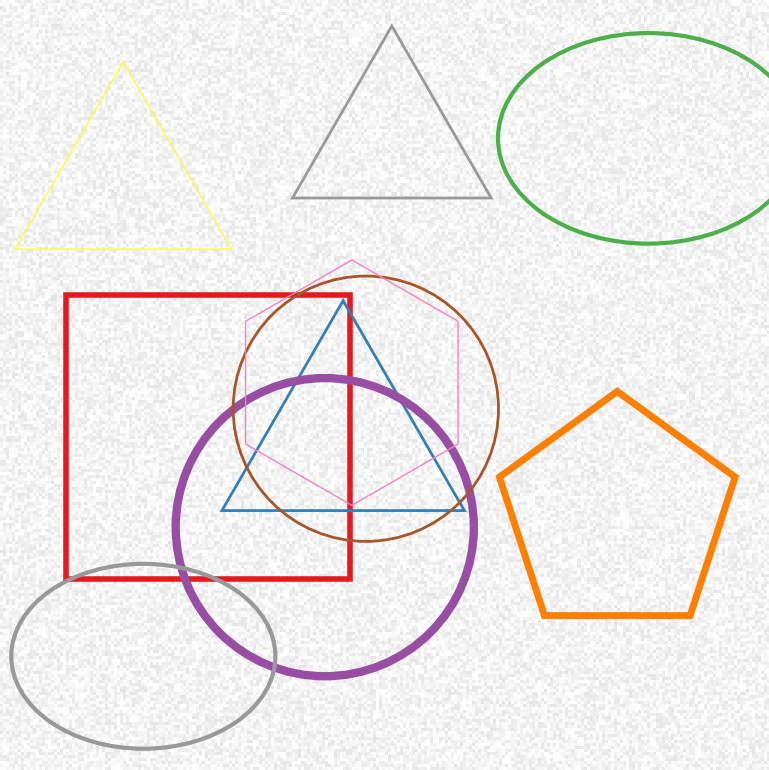[{"shape": "square", "thickness": 2, "radius": 0.92, "center": [0.27, 0.433]}, {"shape": "triangle", "thickness": 1, "radius": 0.91, "center": [0.446, 0.428]}, {"shape": "oval", "thickness": 1.5, "radius": 0.98, "center": [0.842, 0.82]}, {"shape": "circle", "thickness": 3, "radius": 0.97, "center": [0.422, 0.315]}, {"shape": "pentagon", "thickness": 2.5, "radius": 0.8, "center": [0.802, 0.331]}, {"shape": "triangle", "thickness": 0.5, "radius": 0.81, "center": [0.16, 0.758]}, {"shape": "circle", "thickness": 1, "radius": 0.86, "center": [0.475, 0.469]}, {"shape": "hexagon", "thickness": 0.5, "radius": 0.8, "center": [0.457, 0.503]}, {"shape": "oval", "thickness": 1.5, "radius": 0.86, "center": [0.186, 0.148]}, {"shape": "triangle", "thickness": 1, "radius": 0.74, "center": [0.509, 0.817]}]